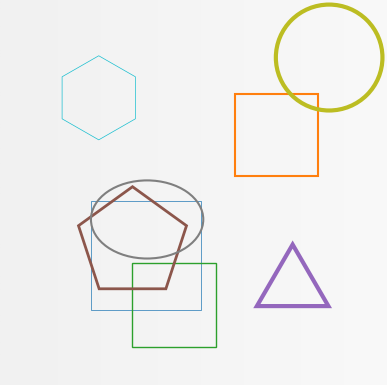[{"shape": "square", "thickness": 0.5, "radius": 0.71, "center": [0.377, 0.336]}, {"shape": "square", "thickness": 1.5, "radius": 0.54, "center": [0.714, 0.649]}, {"shape": "square", "thickness": 1, "radius": 0.54, "center": [0.45, 0.208]}, {"shape": "triangle", "thickness": 3, "radius": 0.53, "center": [0.755, 0.258]}, {"shape": "pentagon", "thickness": 2, "radius": 0.73, "center": [0.342, 0.368]}, {"shape": "oval", "thickness": 1.5, "radius": 0.72, "center": [0.38, 0.43]}, {"shape": "circle", "thickness": 3, "radius": 0.69, "center": [0.849, 0.851]}, {"shape": "hexagon", "thickness": 0.5, "radius": 0.55, "center": [0.255, 0.746]}]